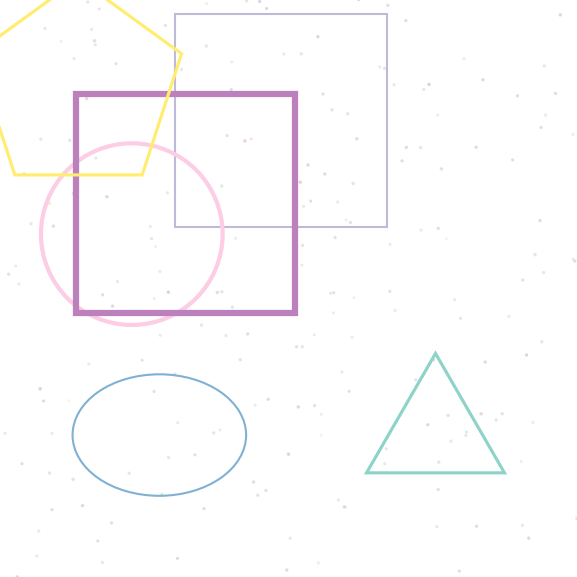[{"shape": "triangle", "thickness": 1.5, "radius": 0.69, "center": [0.754, 0.249]}, {"shape": "square", "thickness": 1, "radius": 0.92, "center": [0.487, 0.791]}, {"shape": "oval", "thickness": 1, "radius": 0.75, "center": [0.276, 0.246]}, {"shape": "circle", "thickness": 2, "radius": 0.79, "center": [0.228, 0.594]}, {"shape": "square", "thickness": 3, "radius": 0.95, "center": [0.321, 0.647]}, {"shape": "pentagon", "thickness": 1.5, "radius": 0.94, "center": [0.136, 0.848]}]